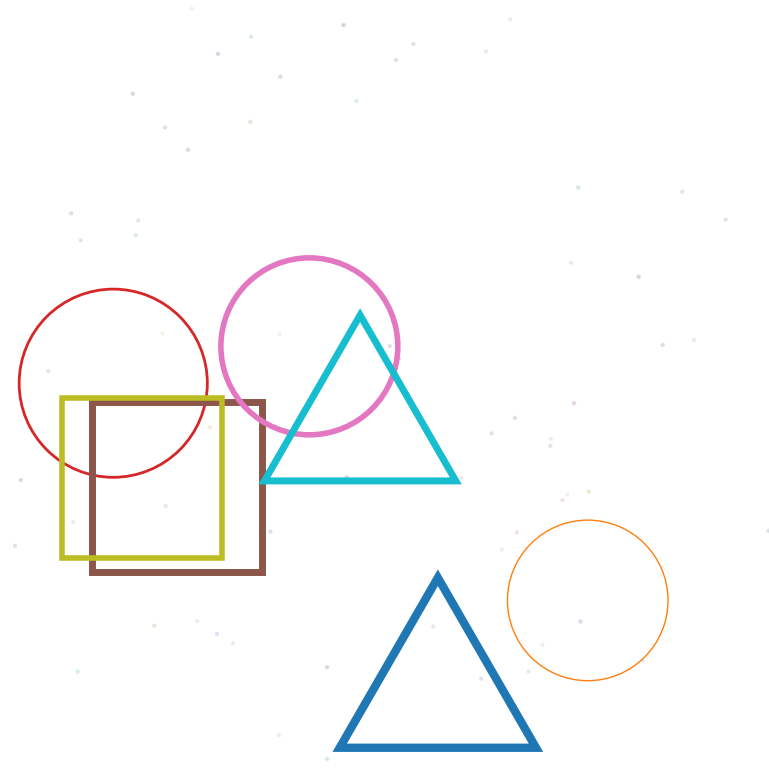[{"shape": "triangle", "thickness": 3, "radius": 0.74, "center": [0.569, 0.102]}, {"shape": "circle", "thickness": 0.5, "radius": 0.52, "center": [0.763, 0.22]}, {"shape": "circle", "thickness": 1, "radius": 0.61, "center": [0.147, 0.502]}, {"shape": "square", "thickness": 2.5, "radius": 0.55, "center": [0.23, 0.368]}, {"shape": "circle", "thickness": 2, "radius": 0.57, "center": [0.402, 0.55]}, {"shape": "square", "thickness": 2, "radius": 0.52, "center": [0.184, 0.379]}, {"shape": "triangle", "thickness": 2.5, "radius": 0.72, "center": [0.468, 0.447]}]